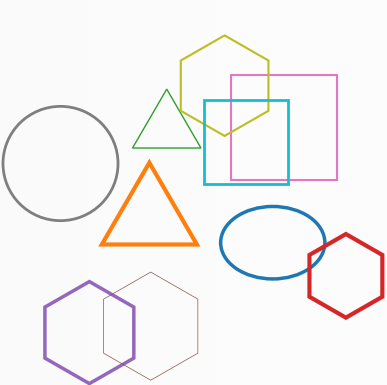[{"shape": "oval", "thickness": 2.5, "radius": 0.67, "center": [0.704, 0.37]}, {"shape": "triangle", "thickness": 3, "radius": 0.71, "center": [0.385, 0.436]}, {"shape": "triangle", "thickness": 1, "radius": 0.51, "center": [0.43, 0.667]}, {"shape": "hexagon", "thickness": 3, "radius": 0.54, "center": [0.893, 0.284]}, {"shape": "hexagon", "thickness": 2.5, "radius": 0.66, "center": [0.231, 0.136]}, {"shape": "hexagon", "thickness": 0.5, "radius": 0.7, "center": [0.389, 0.153]}, {"shape": "square", "thickness": 1.5, "radius": 0.69, "center": [0.733, 0.669]}, {"shape": "circle", "thickness": 2, "radius": 0.74, "center": [0.156, 0.575]}, {"shape": "hexagon", "thickness": 1.5, "radius": 0.65, "center": [0.58, 0.777]}, {"shape": "square", "thickness": 2, "radius": 0.54, "center": [0.635, 0.632]}]